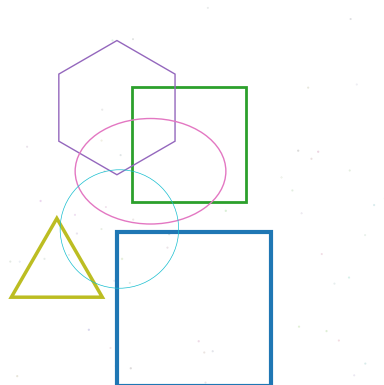[{"shape": "square", "thickness": 3, "radius": 1.0, "center": [0.504, 0.198]}, {"shape": "square", "thickness": 2, "radius": 0.74, "center": [0.491, 0.624]}, {"shape": "hexagon", "thickness": 1, "radius": 0.87, "center": [0.304, 0.72]}, {"shape": "oval", "thickness": 1, "radius": 0.98, "center": [0.391, 0.555]}, {"shape": "triangle", "thickness": 2.5, "radius": 0.68, "center": [0.148, 0.296]}, {"shape": "circle", "thickness": 0.5, "radius": 0.77, "center": [0.31, 0.405]}]